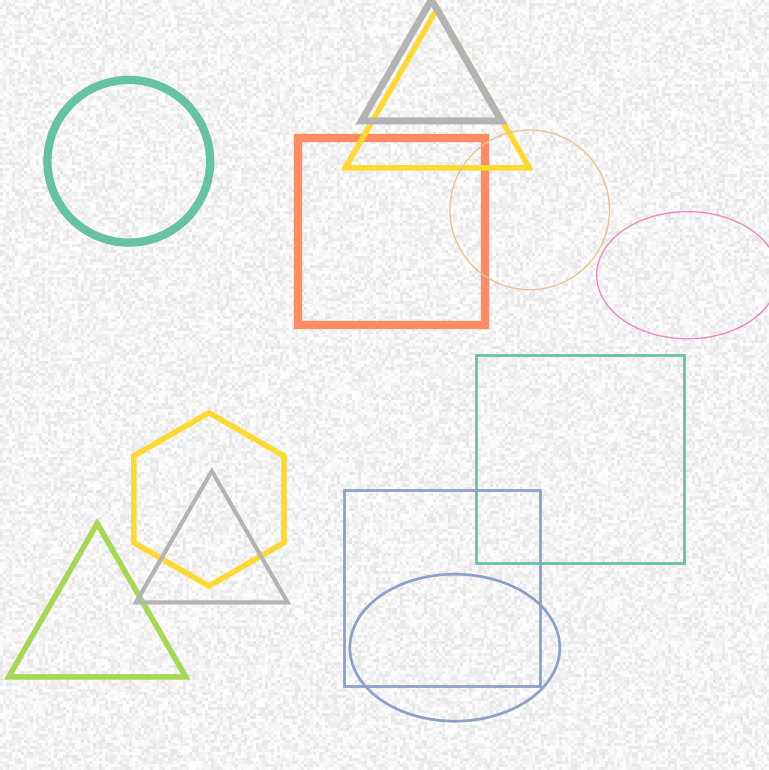[{"shape": "square", "thickness": 1, "radius": 0.68, "center": [0.753, 0.404]}, {"shape": "circle", "thickness": 3, "radius": 0.53, "center": [0.167, 0.791]}, {"shape": "square", "thickness": 3, "radius": 0.61, "center": [0.509, 0.7]}, {"shape": "oval", "thickness": 1, "radius": 0.68, "center": [0.591, 0.159]}, {"shape": "square", "thickness": 1, "radius": 0.64, "center": [0.574, 0.236]}, {"shape": "oval", "thickness": 0.5, "radius": 0.59, "center": [0.893, 0.643]}, {"shape": "triangle", "thickness": 2, "radius": 0.66, "center": [0.126, 0.187]}, {"shape": "triangle", "thickness": 2, "radius": 0.69, "center": [0.568, 0.851]}, {"shape": "hexagon", "thickness": 2, "radius": 0.56, "center": [0.271, 0.352]}, {"shape": "circle", "thickness": 0.5, "radius": 0.52, "center": [0.688, 0.727]}, {"shape": "triangle", "thickness": 2.5, "radius": 0.52, "center": [0.56, 0.895]}, {"shape": "triangle", "thickness": 1.5, "radius": 0.57, "center": [0.275, 0.275]}]